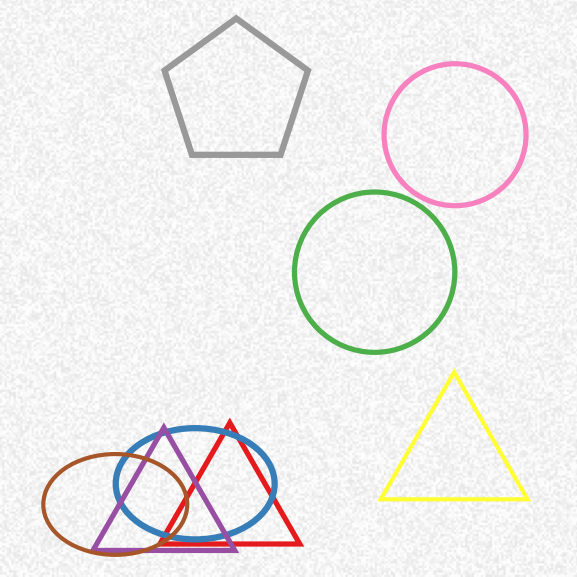[{"shape": "triangle", "thickness": 2.5, "radius": 0.7, "center": [0.398, 0.127]}, {"shape": "oval", "thickness": 3, "radius": 0.69, "center": [0.338, 0.161]}, {"shape": "circle", "thickness": 2.5, "radius": 0.69, "center": [0.649, 0.528]}, {"shape": "triangle", "thickness": 2.5, "radius": 0.71, "center": [0.284, 0.117]}, {"shape": "triangle", "thickness": 2, "radius": 0.73, "center": [0.786, 0.208]}, {"shape": "oval", "thickness": 2, "radius": 0.62, "center": [0.2, 0.126]}, {"shape": "circle", "thickness": 2.5, "radius": 0.61, "center": [0.788, 0.766]}, {"shape": "pentagon", "thickness": 3, "radius": 0.65, "center": [0.409, 0.837]}]